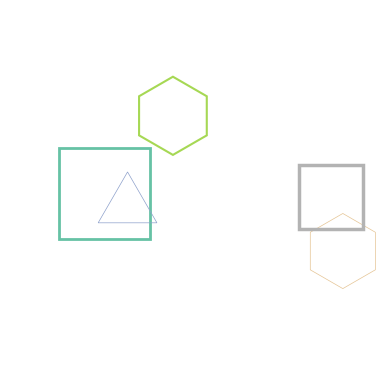[{"shape": "square", "thickness": 2, "radius": 0.59, "center": [0.272, 0.498]}, {"shape": "triangle", "thickness": 0.5, "radius": 0.44, "center": [0.331, 0.465]}, {"shape": "hexagon", "thickness": 1.5, "radius": 0.51, "center": [0.449, 0.699]}, {"shape": "hexagon", "thickness": 0.5, "radius": 0.49, "center": [0.89, 0.348]}, {"shape": "square", "thickness": 2.5, "radius": 0.42, "center": [0.859, 0.489]}]